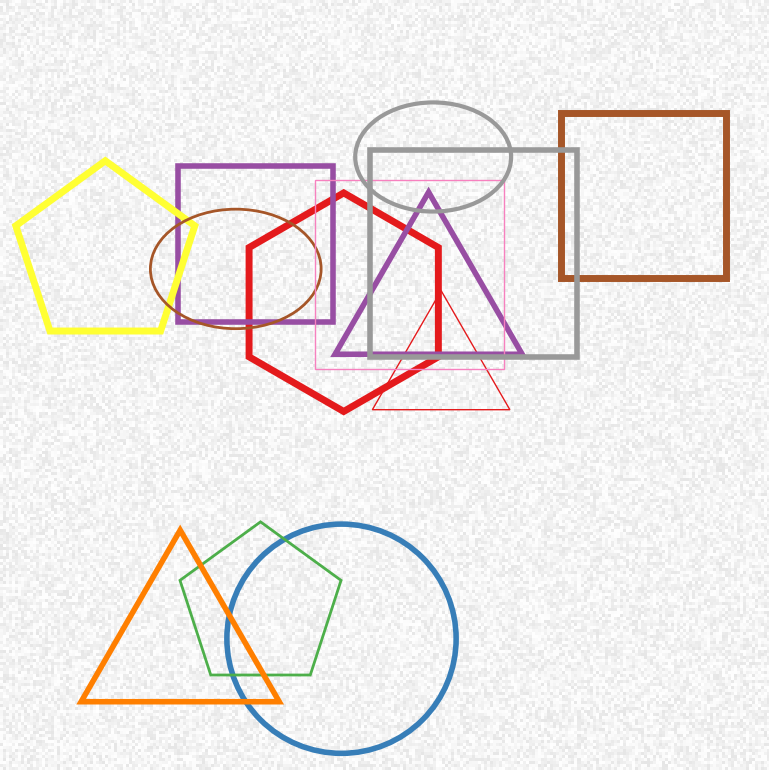[{"shape": "hexagon", "thickness": 2.5, "radius": 0.71, "center": [0.446, 0.608]}, {"shape": "triangle", "thickness": 0.5, "radius": 0.52, "center": [0.573, 0.519]}, {"shape": "circle", "thickness": 2, "radius": 0.74, "center": [0.444, 0.17]}, {"shape": "pentagon", "thickness": 1, "radius": 0.55, "center": [0.338, 0.212]}, {"shape": "square", "thickness": 2, "radius": 0.51, "center": [0.332, 0.683]}, {"shape": "triangle", "thickness": 2, "radius": 0.7, "center": [0.557, 0.61]}, {"shape": "triangle", "thickness": 2, "radius": 0.74, "center": [0.234, 0.163]}, {"shape": "pentagon", "thickness": 2.5, "radius": 0.61, "center": [0.137, 0.669]}, {"shape": "oval", "thickness": 1, "radius": 0.55, "center": [0.306, 0.651]}, {"shape": "square", "thickness": 2.5, "radius": 0.54, "center": [0.835, 0.746]}, {"shape": "square", "thickness": 0.5, "radius": 0.61, "center": [0.532, 0.644]}, {"shape": "oval", "thickness": 1.5, "radius": 0.51, "center": [0.563, 0.796]}, {"shape": "square", "thickness": 2, "radius": 0.67, "center": [0.615, 0.671]}]